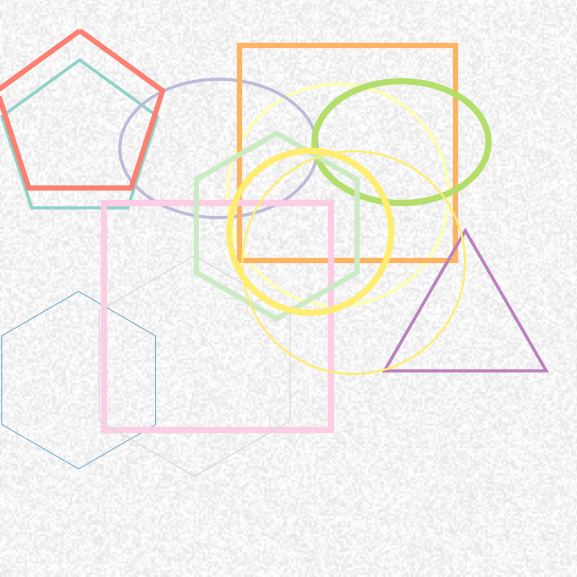[{"shape": "pentagon", "thickness": 1.5, "radius": 0.71, "center": [0.138, 0.754]}, {"shape": "circle", "thickness": 1.5, "radius": 0.96, "center": [0.585, 0.662]}, {"shape": "oval", "thickness": 1.5, "radius": 0.86, "center": [0.379, 0.742]}, {"shape": "pentagon", "thickness": 2.5, "radius": 0.75, "center": [0.138, 0.795]}, {"shape": "hexagon", "thickness": 0.5, "radius": 0.77, "center": [0.136, 0.341]}, {"shape": "square", "thickness": 2.5, "radius": 0.93, "center": [0.601, 0.735]}, {"shape": "oval", "thickness": 3, "radius": 0.75, "center": [0.695, 0.753]}, {"shape": "square", "thickness": 3, "radius": 0.98, "center": [0.376, 0.451]}, {"shape": "hexagon", "thickness": 0.5, "radius": 0.95, "center": [0.337, 0.366]}, {"shape": "triangle", "thickness": 1.5, "radius": 0.81, "center": [0.806, 0.438]}, {"shape": "hexagon", "thickness": 2.5, "radius": 0.8, "center": [0.479, 0.608]}, {"shape": "circle", "thickness": 1, "radius": 0.96, "center": [0.612, 0.544]}, {"shape": "circle", "thickness": 3, "radius": 0.7, "center": [0.537, 0.598]}]